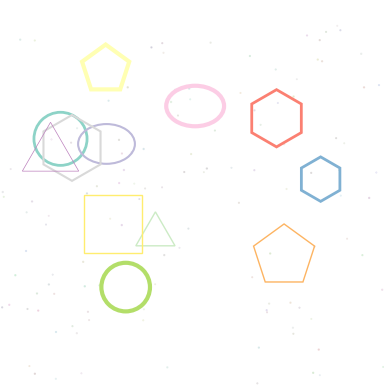[{"shape": "circle", "thickness": 2, "radius": 0.34, "center": [0.157, 0.639]}, {"shape": "pentagon", "thickness": 3, "radius": 0.32, "center": [0.274, 0.82]}, {"shape": "oval", "thickness": 1.5, "radius": 0.37, "center": [0.277, 0.626]}, {"shape": "hexagon", "thickness": 2, "radius": 0.37, "center": [0.718, 0.693]}, {"shape": "hexagon", "thickness": 2, "radius": 0.29, "center": [0.833, 0.535]}, {"shape": "pentagon", "thickness": 1, "radius": 0.42, "center": [0.738, 0.335]}, {"shape": "circle", "thickness": 3, "radius": 0.32, "center": [0.326, 0.254]}, {"shape": "oval", "thickness": 3, "radius": 0.38, "center": [0.507, 0.725]}, {"shape": "hexagon", "thickness": 1.5, "radius": 0.43, "center": [0.187, 0.616]}, {"shape": "triangle", "thickness": 0.5, "radius": 0.42, "center": [0.131, 0.598]}, {"shape": "triangle", "thickness": 1, "radius": 0.29, "center": [0.404, 0.391]}, {"shape": "square", "thickness": 1, "radius": 0.38, "center": [0.294, 0.418]}]